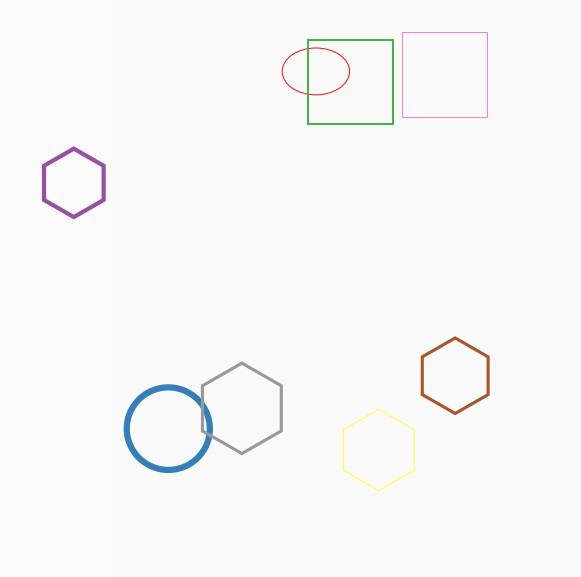[{"shape": "oval", "thickness": 0.5, "radius": 0.29, "center": [0.543, 0.875]}, {"shape": "circle", "thickness": 3, "radius": 0.36, "center": [0.29, 0.257]}, {"shape": "square", "thickness": 1, "radius": 0.36, "center": [0.603, 0.858]}, {"shape": "hexagon", "thickness": 2, "radius": 0.3, "center": [0.127, 0.682]}, {"shape": "hexagon", "thickness": 0.5, "radius": 0.35, "center": [0.652, 0.22]}, {"shape": "hexagon", "thickness": 1.5, "radius": 0.33, "center": [0.783, 0.349]}, {"shape": "square", "thickness": 0.5, "radius": 0.37, "center": [0.765, 0.871]}, {"shape": "hexagon", "thickness": 1.5, "radius": 0.39, "center": [0.416, 0.292]}]